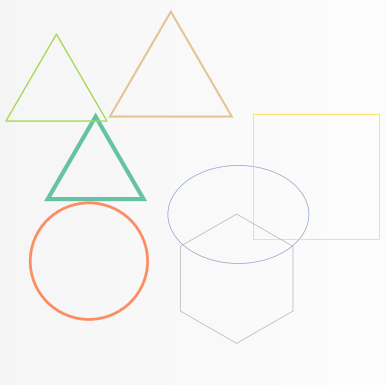[{"shape": "triangle", "thickness": 3, "radius": 0.71, "center": [0.247, 0.554]}, {"shape": "circle", "thickness": 2, "radius": 0.76, "center": [0.229, 0.322]}, {"shape": "oval", "thickness": 0.5, "radius": 0.91, "center": [0.615, 0.443]}, {"shape": "triangle", "thickness": 1, "radius": 0.75, "center": [0.146, 0.761]}, {"shape": "square", "thickness": 0.5, "radius": 0.81, "center": [0.815, 0.542]}, {"shape": "triangle", "thickness": 1.5, "radius": 0.91, "center": [0.441, 0.788]}, {"shape": "hexagon", "thickness": 0.5, "radius": 0.84, "center": [0.611, 0.276]}]